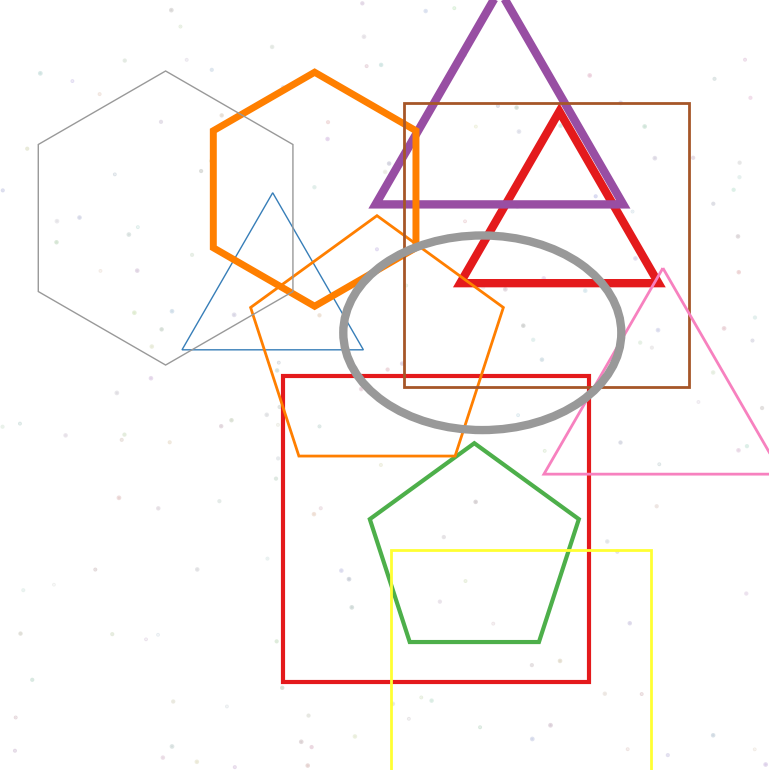[{"shape": "square", "thickness": 1.5, "radius": 1.0, "center": [0.566, 0.313]}, {"shape": "triangle", "thickness": 3, "radius": 0.74, "center": [0.726, 0.707]}, {"shape": "triangle", "thickness": 0.5, "radius": 0.68, "center": [0.354, 0.614]}, {"shape": "pentagon", "thickness": 1.5, "radius": 0.71, "center": [0.616, 0.282]}, {"shape": "triangle", "thickness": 3, "radius": 0.93, "center": [0.649, 0.827]}, {"shape": "pentagon", "thickness": 1, "radius": 0.86, "center": [0.49, 0.547]}, {"shape": "hexagon", "thickness": 2.5, "radius": 0.76, "center": [0.409, 0.754]}, {"shape": "square", "thickness": 1, "radius": 0.84, "center": [0.677, 0.117]}, {"shape": "square", "thickness": 1, "radius": 0.92, "center": [0.71, 0.682]}, {"shape": "triangle", "thickness": 1, "radius": 0.89, "center": [0.861, 0.473]}, {"shape": "oval", "thickness": 3, "radius": 0.9, "center": [0.626, 0.568]}, {"shape": "hexagon", "thickness": 0.5, "radius": 0.95, "center": [0.215, 0.717]}]